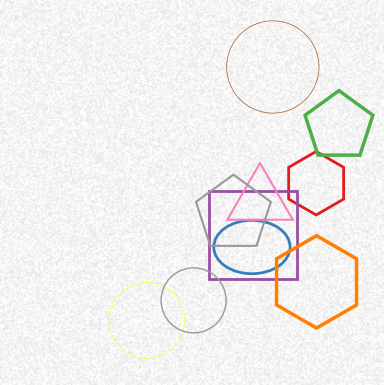[{"shape": "hexagon", "thickness": 2, "radius": 0.41, "center": [0.821, 0.524]}, {"shape": "oval", "thickness": 2, "radius": 0.5, "center": [0.654, 0.358]}, {"shape": "pentagon", "thickness": 2.5, "radius": 0.46, "center": [0.88, 0.672]}, {"shape": "square", "thickness": 2, "radius": 0.57, "center": [0.658, 0.389]}, {"shape": "hexagon", "thickness": 2.5, "radius": 0.6, "center": [0.822, 0.268]}, {"shape": "circle", "thickness": 0.5, "radius": 0.49, "center": [0.382, 0.168]}, {"shape": "circle", "thickness": 0.5, "radius": 0.6, "center": [0.709, 0.826]}, {"shape": "triangle", "thickness": 1.5, "radius": 0.49, "center": [0.675, 0.478]}, {"shape": "pentagon", "thickness": 1.5, "radius": 0.51, "center": [0.606, 0.444]}, {"shape": "circle", "thickness": 1, "radius": 0.42, "center": [0.503, 0.22]}]